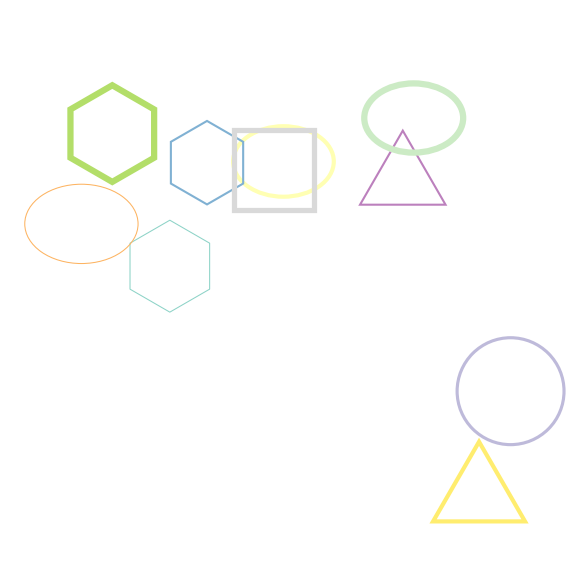[{"shape": "hexagon", "thickness": 0.5, "radius": 0.4, "center": [0.294, 0.538]}, {"shape": "oval", "thickness": 2, "radius": 0.44, "center": [0.491, 0.72]}, {"shape": "circle", "thickness": 1.5, "radius": 0.46, "center": [0.884, 0.322]}, {"shape": "hexagon", "thickness": 1, "radius": 0.36, "center": [0.358, 0.717]}, {"shape": "oval", "thickness": 0.5, "radius": 0.49, "center": [0.141, 0.611]}, {"shape": "hexagon", "thickness": 3, "radius": 0.42, "center": [0.194, 0.768]}, {"shape": "square", "thickness": 2.5, "radius": 0.35, "center": [0.474, 0.704]}, {"shape": "triangle", "thickness": 1, "radius": 0.43, "center": [0.697, 0.687]}, {"shape": "oval", "thickness": 3, "radius": 0.43, "center": [0.716, 0.795]}, {"shape": "triangle", "thickness": 2, "radius": 0.46, "center": [0.83, 0.142]}]